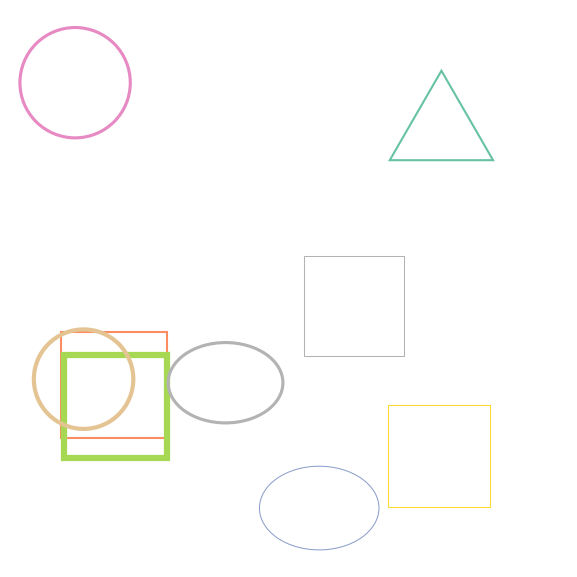[{"shape": "triangle", "thickness": 1, "radius": 0.52, "center": [0.764, 0.773]}, {"shape": "square", "thickness": 1, "radius": 0.46, "center": [0.197, 0.332]}, {"shape": "oval", "thickness": 0.5, "radius": 0.52, "center": [0.553, 0.119]}, {"shape": "circle", "thickness": 1.5, "radius": 0.48, "center": [0.13, 0.856]}, {"shape": "square", "thickness": 3, "radius": 0.44, "center": [0.2, 0.296]}, {"shape": "square", "thickness": 0.5, "radius": 0.44, "center": [0.761, 0.209]}, {"shape": "circle", "thickness": 2, "radius": 0.43, "center": [0.145, 0.343]}, {"shape": "square", "thickness": 0.5, "radius": 0.43, "center": [0.613, 0.469]}, {"shape": "oval", "thickness": 1.5, "radius": 0.5, "center": [0.391, 0.336]}]